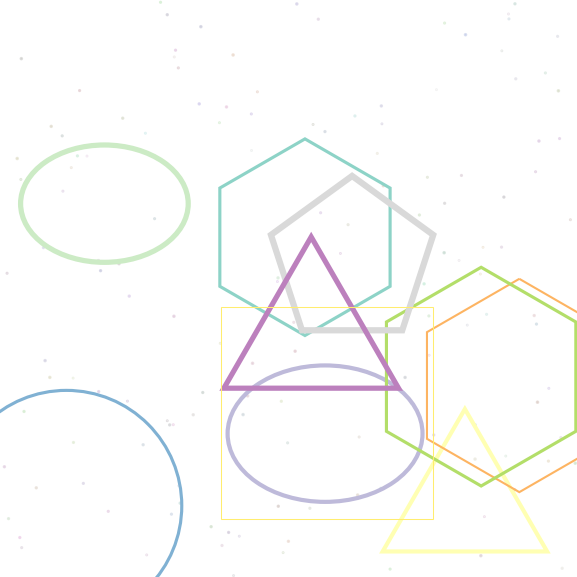[{"shape": "hexagon", "thickness": 1.5, "radius": 0.85, "center": [0.528, 0.588]}, {"shape": "triangle", "thickness": 2, "radius": 0.82, "center": [0.805, 0.126]}, {"shape": "oval", "thickness": 2, "radius": 0.84, "center": [0.563, 0.248]}, {"shape": "circle", "thickness": 1.5, "radius": 1.0, "center": [0.115, 0.123]}, {"shape": "hexagon", "thickness": 1, "radius": 0.92, "center": [0.899, 0.332]}, {"shape": "hexagon", "thickness": 1.5, "radius": 0.95, "center": [0.833, 0.347]}, {"shape": "pentagon", "thickness": 3, "radius": 0.74, "center": [0.61, 0.547]}, {"shape": "triangle", "thickness": 2.5, "radius": 0.87, "center": [0.539, 0.414]}, {"shape": "oval", "thickness": 2.5, "radius": 0.73, "center": [0.181, 0.646]}, {"shape": "square", "thickness": 0.5, "radius": 0.91, "center": [0.566, 0.284]}]